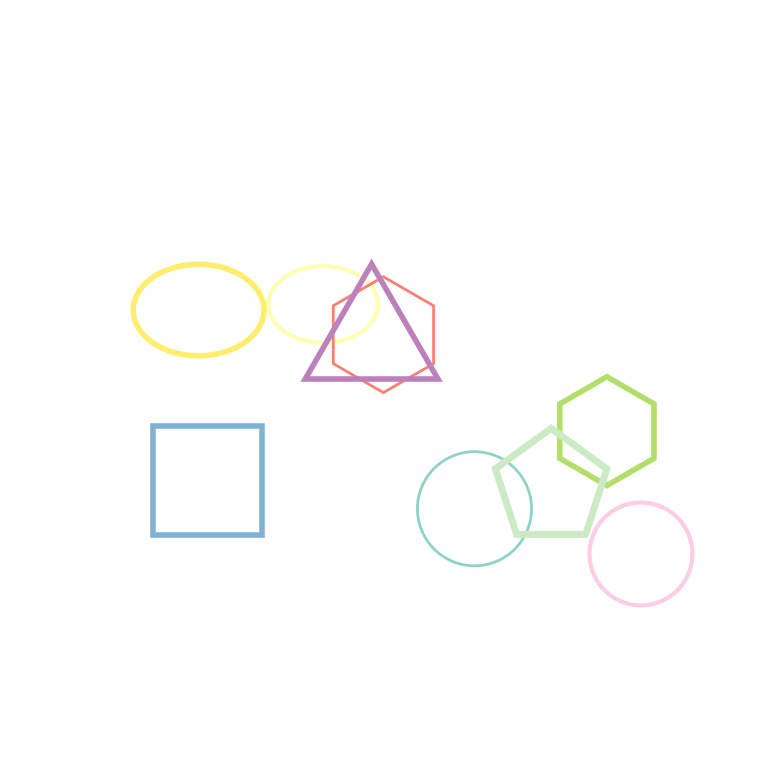[{"shape": "circle", "thickness": 1, "radius": 0.37, "center": [0.616, 0.339]}, {"shape": "oval", "thickness": 1.5, "radius": 0.36, "center": [0.42, 0.605]}, {"shape": "hexagon", "thickness": 1, "radius": 0.38, "center": [0.498, 0.565]}, {"shape": "square", "thickness": 2, "radius": 0.35, "center": [0.269, 0.376]}, {"shape": "hexagon", "thickness": 2, "radius": 0.35, "center": [0.788, 0.44]}, {"shape": "circle", "thickness": 1.5, "radius": 0.33, "center": [0.832, 0.281]}, {"shape": "triangle", "thickness": 2, "radius": 0.5, "center": [0.483, 0.558]}, {"shape": "pentagon", "thickness": 2.5, "radius": 0.38, "center": [0.716, 0.368]}, {"shape": "oval", "thickness": 2, "radius": 0.42, "center": [0.258, 0.597]}]